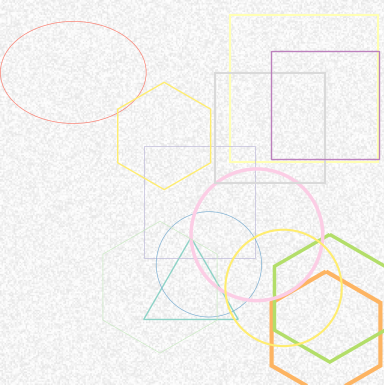[{"shape": "triangle", "thickness": 1, "radius": 0.71, "center": [0.496, 0.241]}, {"shape": "square", "thickness": 1.5, "radius": 0.96, "center": [0.789, 0.77]}, {"shape": "square", "thickness": 0.5, "radius": 0.73, "center": [0.518, 0.475]}, {"shape": "oval", "thickness": 0.5, "radius": 0.95, "center": [0.19, 0.812]}, {"shape": "circle", "thickness": 0.5, "radius": 0.68, "center": [0.543, 0.313]}, {"shape": "hexagon", "thickness": 3, "radius": 0.82, "center": [0.847, 0.132]}, {"shape": "hexagon", "thickness": 2.5, "radius": 0.83, "center": [0.856, 0.225]}, {"shape": "circle", "thickness": 2.5, "radius": 0.85, "center": [0.667, 0.39]}, {"shape": "square", "thickness": 1.5, "radius": 0.72, "center": [0.702, 0.668]}, {"shape": "square", "thickness": 1, "radius": 0.7, "center": [0.844, 0.728]}, {"shape": "hexagon", "thickness": 0.5, "radius": 0.86, "center": [0.416, 0.254]}, {"shape": "circle", "thickness": 1.5, "radius": 0.76, "center": [0.737, 0.252]}, {"shape": "hexagon", "thickness": 1, "radius": 0.7, "center": [0.426, 0.647]}]